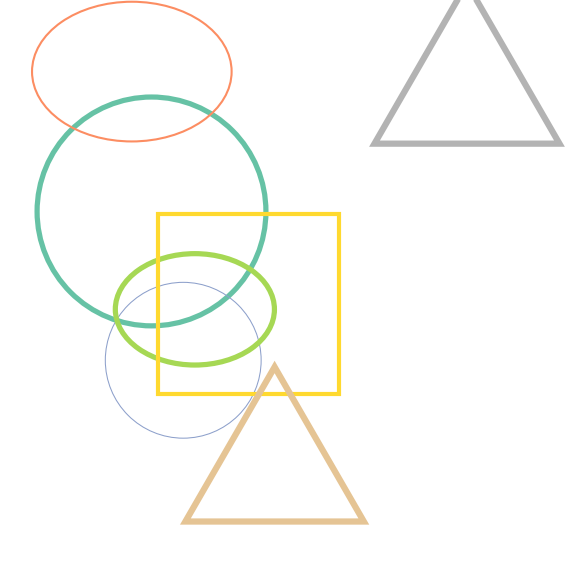[{"shape": "circle", "thickness": 2.5, "radius": 0.99, "center": [0.262, 0.633]}, {"shape": "oval", "thickness": 1, "radius": 0.86, "center": [0.228, 0.875]}, {"shape": "circle", "thickness": 0.5, "radius": 0.67, "center": [0.317, 0.375]}, {"shape": "oval", "thickness": 2.5, "radius": 0.69, "center": [0.337, 0.463]}, {"shape": "square", "thickness": 2, "radius": 0.78, "center": [0.43, 0.473]}, {"shape": "triangle", "thickness": 3, "radius": 0.89, "center": [0.476, 0.185]}, {"shape": "triangle", "thickness": 3, "radius": 0.92, "center": [0.809, 0.843]}]